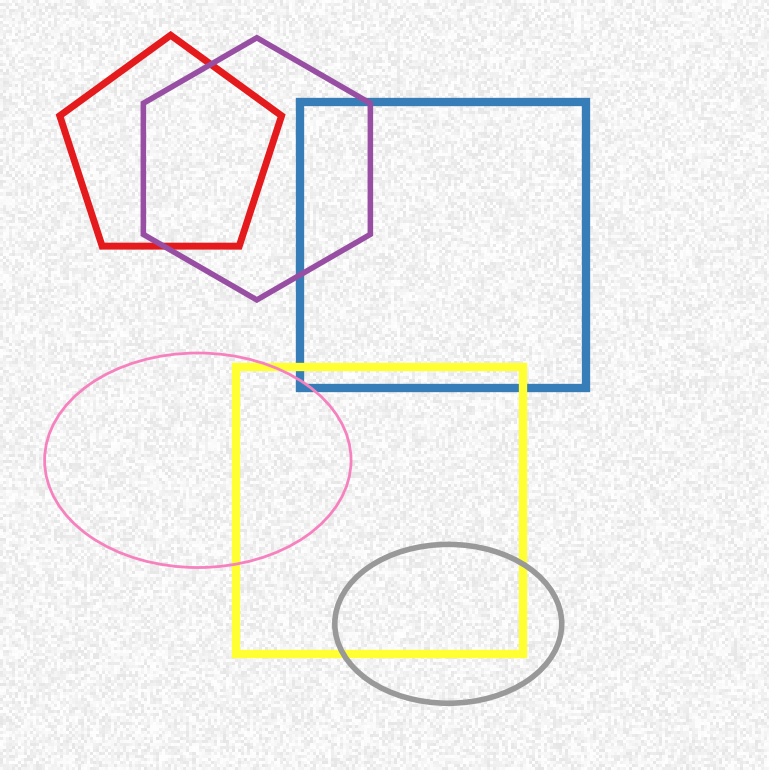[{"shape": "pentagon", "thickness": 2.5, "radius": 0.76, "center": [0.222, 0.803]}, {"shape": "square", "thickness": 3, "radius": 0.93, "center": [0.576, 0.682]}, {"shape": "hexagon", "thickness": 2, "radius": 0.85, "center": [0.334, 0.781]}, {"shape": "square", "thickness": 3, "radius": 0.93, "center": [0.493, 0.337]}, {"shape": "oval", "thickness": 1, "radius": 0.99, "center": [0.257, 0.402]}, {"shape": "oval", "thickness": 2, "radius": 0.74, "center": [0.582, 0.19]}]